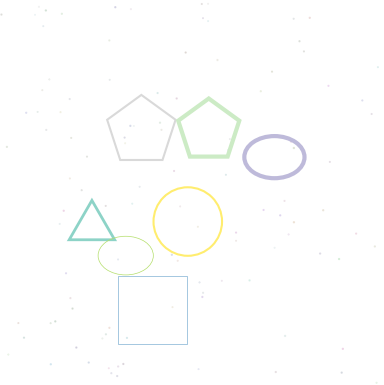[{"shape": "triangle", "thickness": 2, "radius": 0.34, "center": [0.239, 0.411]}, {"shape": "oval", "thickness": 3, "radius": 0.39, "center": [0.713, 0.592]}, {"shape": "square", "thickness": 0.5, "radius": 0.44, "center": [0.396, 0.194]}, {"shape": "oval", "thickness": 0.5, "radius": 0.36, "center": [0.327, 0.336]}, {"shape": "pentagon", "thickness": 1.5, "radius": 0.47, "center": [0.367, 0.66]}, {"shape": "pentagon", "thickness": 3, "radius": 0.42, "center": [0.542, 0.661]}, {"shape": "circle", "thickness": 1.5, "radius": 0.44, "center": [0.488, 0.425]}]